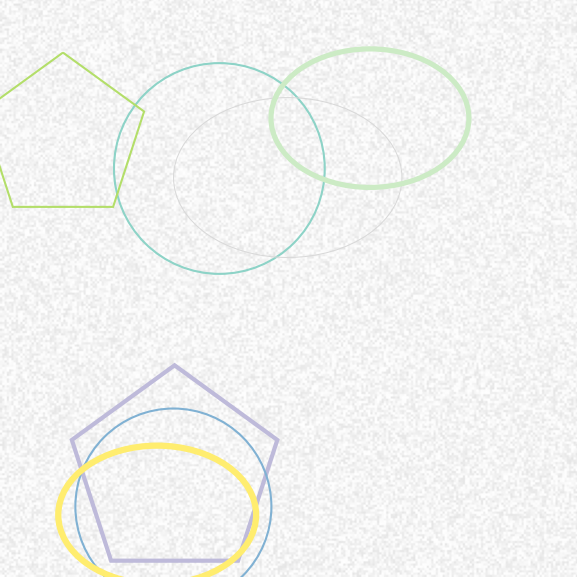[{"shape": "circle", "thickness": 1, "radius": 0.91, "center": [0.38, 0.707]}, {"shape": "pentagon", "thickness": 2, "radius": 0.94, "center": [0.302, 0.18]}, {"shape": "circle", "thickness": 1, "radius": 0.85, "center": [0.3, 0.122]}, {"shape": "pentagon", "thickness": 1, "radius": 0.74, "center": [0.109, 0.76]}, {"shape": "oval", "thickness": 0.5, "radius": 0.99, "center": [0.498, 0.692]}, {"shape": "oval", "thickness": 2.5, "radius": 0.86, "center": [0.641, 0.795]}, {"shape": "oval", "thickness": 3, "radius": 0.86, "center": [0.272, 0.108]}]